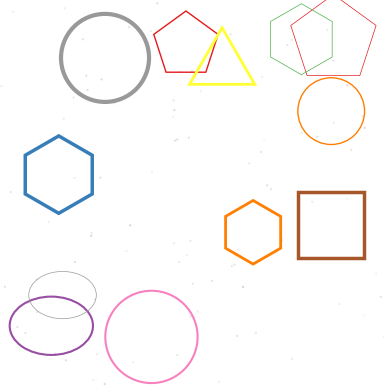[{"shape": "pentagon", "thickness": 0.5, "radius": 0.58, "center": [0.866, 0.898]}, {"shape": "pentagon", "thickness": 1, "radius": 0.44, "center": [0.483, 0.884]}, {"shape": "hexagon", "thickness": 2.5, "radius": 0.5, "center": [0.153, 0.546]}, {"shape": "hexagon", "thickness": 0.5, "radius": 0.46, "center": [0.783, 0.898]}, {"shape": "oval", "thickness": 1.5, "radius": 0.54, "center": [0.133, 0.154]}, {"shape": "circle", "thickness": 1, "radius": 0.43, "center": [0.86, 0.711]}, {"shape": "hexagon", "thickness": 2, "radius": 0.41, "center": [0.657, 0.397]}, {"shape": "triangle", "thickness": 2, "radius": 0.49, "center": [0.577, 0.83]}, {"shape": "square", "thickness": 2.5, "radius": 0.43, "center": [0.859, 0.417]}, {"shape": "circle", "thickness": 1.5, "radius": 0.6, "center": [0.393, 0.125]}, {"shape": "oval", "thickness": 0.5, "radius": 0.44, "center": [0.162, 0.234]}, {"shape": "circle", "thickness": 3, "radius": 0.57, "center": [0.273, 0.85]}]